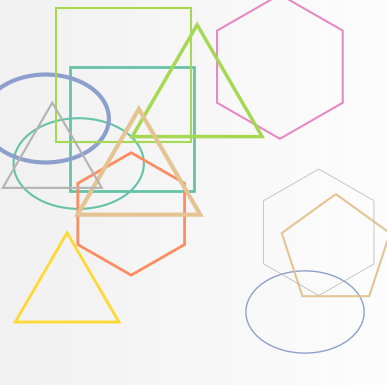[{"shape": "square", "thickness": 2, "radius": 0.8, "center": [0.341, 0.665]}, {"shape": "oval", "thickness": 1.5, "radius": 0.84, "center": [0.203, 0.575]}, {"shape": "hexagon", "thickness": 2, "radius": 0.8, "center": [0.339, 0.444]}, {"shape": "oval", "thickness": 1, "radius": 0.76, "center": [0.787, 0.19]}, {"shape": "oval", "thickness": 3, "radius": 0.82, "center": [0.118, 0.692]}, {"shape": "hexagon", "thickness": 1.5, "radius": 0.94, "center": [0.722, 0.827]}, {"shape": "triangle", "thickness": 2.5, "radius": 0.97, "center": [0.509, 0.742]}, {"shape": "square", "thickness": 1.5, "radius": 0.87, "center": [0.319, 0.805]}, {"shape": "triangle", "thickness": 2, "radius": 0.77, "center": [0.173, 0.241]}, {"shape": "pentagon", "thickness": 1.5, "radius": 0.73, "center": [0.867, 0.349]}, {"shape": "triangle", "thickness": 3, "radius": 0.91, "center": [0.358, 0.534]}, {"shape": "hexagon", "thickness": 0.5, "radius": 0.82, "center": [0.823, 0.397]}, {"shape": "triangle", "thickness": 1.5, "radius": 0.74, "center": [0.135, 0.586]}]